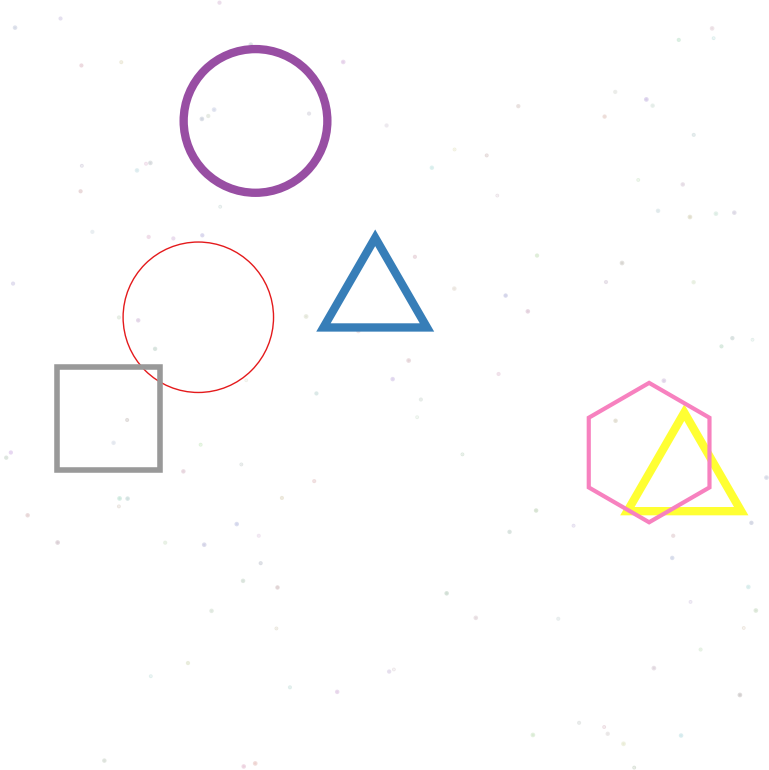[{"shape": "circle", "thickness": 0.5, "radius": 0.49, "center": [0.258, 0.588]}, {"shape": "triangle", "thickness": 3, "radius": 0.39, "center": [0.487, 0.614]}, {"shape": "circle", "thickness": 3, "radius": 0.47, "center": [0.332, 0.843]}, {"shape": "triangle", "thickness": 3, "radius": 0.43, "center": [0.889, 0.379]}, {"shape": "hexagon", "thickness": 1.5, "radius": 0.45, "center": [0.843, 0.412]}, {"shape": "square", "thickness": 2, "radius": 0.33, "center": [0.141, 0.456]}]